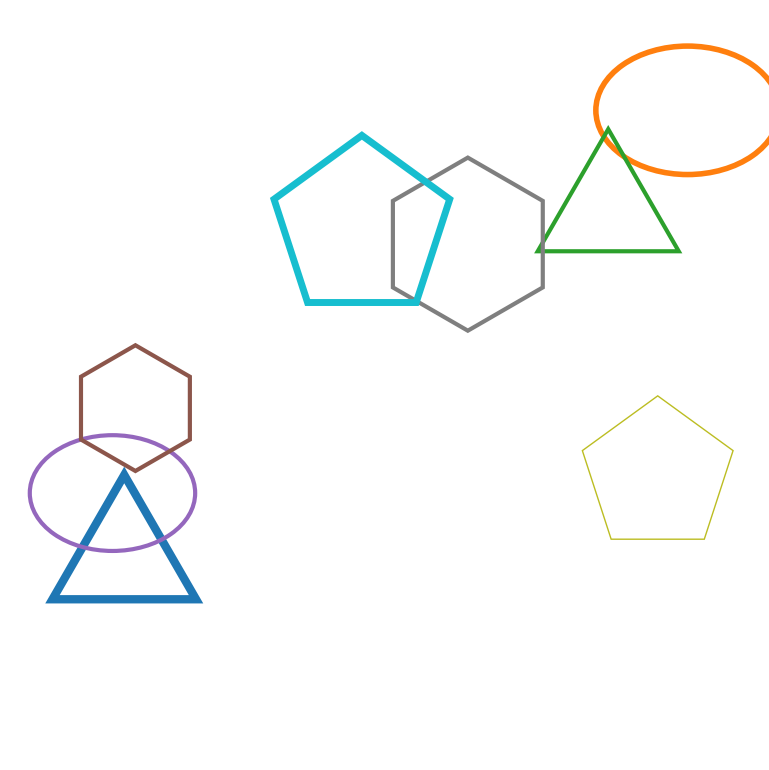[{"shape": "triangle", "thickness": 3, "radius": 0.54, "center": [0.161, 0.276]}, {"shape": "oval", "thickness": 2, "radius": 0.6, "center": [0.893, 0.857]}, {"shape": "triangle", "thickness": 1.5, "radius": 0.53, "center": [0.79, 0.727]}, {"shape": "oval", "thickness": 1.5, "radius": 0.54, "center": [0.146, 0.36]}, {"shape": "hexagon", "thickness": 1.5, "radius": 0.41, "center": [0.176, 0.47]}, {"shape": "hexagon", "thickness": 1.5, "radius": 0.56, "center": [0.608, 0.683]}, {"shape": "pentagon", "thickness": 0.5, "radius": 0.51, "center": [0.854, 0.383]}, {"shape": "pentagon", "thickness": 2.5, "radius": 0.6, "center": [0.47, 0.704]}]